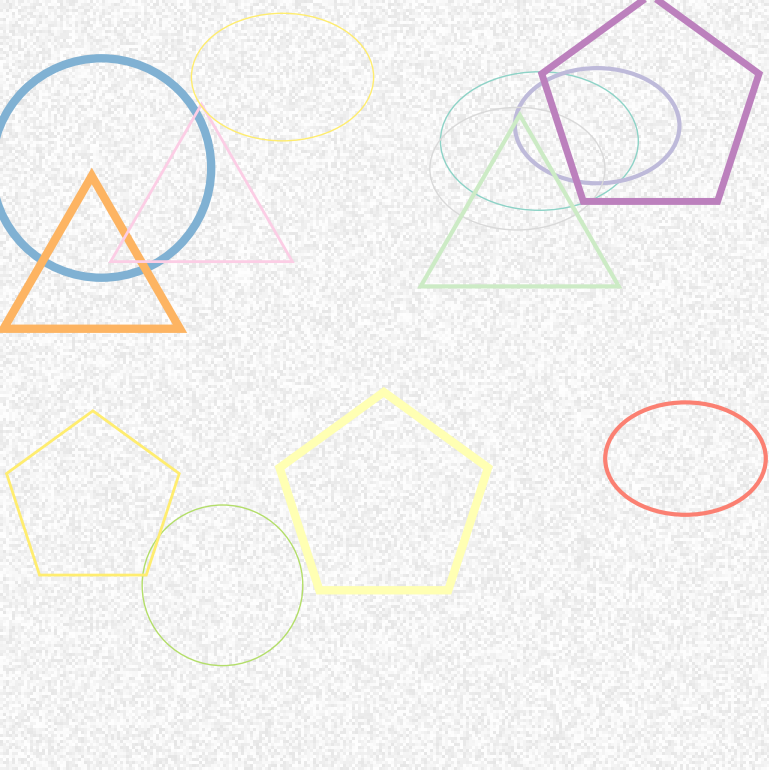[{"shape": "oval", "thickness": 0.5, "radius": 0.64, "center": [0.7, 0.817]}, {"shape": "pentagon", "thickness": 3, "radius": 0.71, "center": [0.498, 0.349]}, {"shape": "oval", "thickness": 1.5, "radius": 0.53, "center": [0.776, 0.837]}, {"shape": "oval", "thickness": 1.5, "radius": 0.52, "center": [0.89, 0.404]}, {"shape": "circle", "thickness": 3, "radius": 0.71, "center": [0.132, 0.782]}, {"shape": "triangle", "thickness": 3, "radius": 0.66, "center": [0.119, 0.639]}, {"shape": "circle", "thickness": 0.5, "radius": 0.52, "center": [0.289, 0.24]}, {"shape": "triangle", "thickness": 1, "radius": 0.68, "center": [0.262, 0.728]}, {"shape": "oval", "thickness": 0.5, "radius": 0.57, "center": [0.672, 0.781]}, {"shape": "pentagon", "thickness": 2.5, "radius": 0.74, "center": [0.845, 0.858]}, {"shape": "triangle", "thickness": 1.5, "radius": 0.74, "center": [0.675, 0.702]}, {"shape": "pentagon", "thickness": 1, "radius": 0.59, "center": [0.121, 0.349]}, {"shape": "oval", "thickness": 0.5, "radius": 0.59, "center": [0.367, 0.9]}]